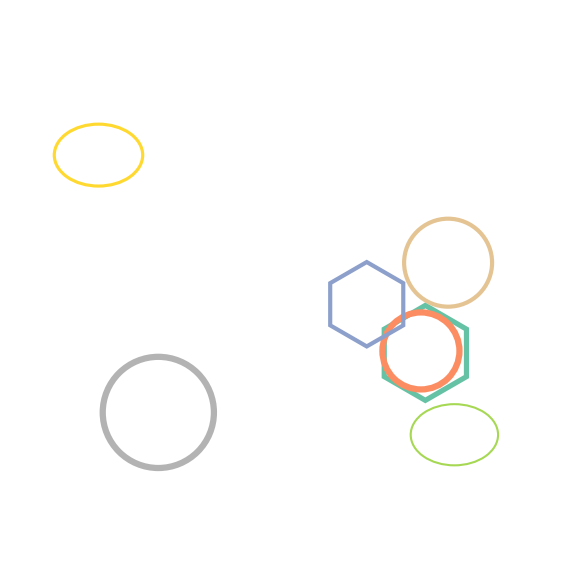[{"shape": "hexagon", "thickness": 2.5, "radius": 0.41, "center": [0.737, 0.388]}, {"shape": "circle", "thickness": 3, "radius": 0.33, "center": [0.729, 0.391]}, {"shape": "hexagon", "thickness": 2, "radius": 0.37, "center": [0.635, 0.472]}, {"shape": "oval", "thickness": 1, "radius": 0.38, "center": [0.787, 0.246]}, {"shape": "oval", "thickness": 1.5, "radius": 0.38, "center": [0.171, 0.731]}, {"shape": "circle", "thickness": 2, "radius": 0.38, "center": [0.776, 0.544]}, {"shape": "circle", "thickness": 3, "radius": 0.48, "center": [0.274, 0.285]}]